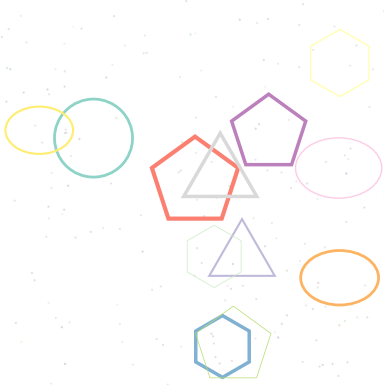[{"shape": "circle", "thickness": 2, "radius": 0.51, "center": [0.243, 0.641]}, {"shape": "hexagon", "thickness": 1, "radius": 0.44, "center": [0.883, 0.836]}, {"shape": "triangle", "thickness": 1.5, "radius": 0.49, "center": [0.629, 0.333]}, {"shape": "pentagon", "thickness": 3, "radius": 0.59, "center": [0.507, 0.527]}, {"shape": "hexagon", "thickness": 2.5, "radius": 0.4, "center": [0.578, 0.1]}, {"shape": "oval", "thickness": 2, "radius": 0.51, "center": [0.882, 0.279]}, {"shape": "pentagon", "thickness": 0.5, "radius": 0.51, "center": [0.606, 0.102]}, {"shape": "oval", "thickness": 1, "radius": 0.56, "center": [0.88, 0.564]}, {"shape": "triangle", "thickness": 2.5, "radius": 0.55, "center": [0.572, 0.545]}, {"shape": "pentagon", "thickness": 2.5, "radius": 0.51, "center": [0.698, 0.654]}, {"shape": "hexagon", "thickness": 0.5, "radius": 0.4, "center": [0.556, 0.334]}, {"shape": "oval", "thickness": 1.5, "radius": 0.44, "center": [0.102, 0.662]}]